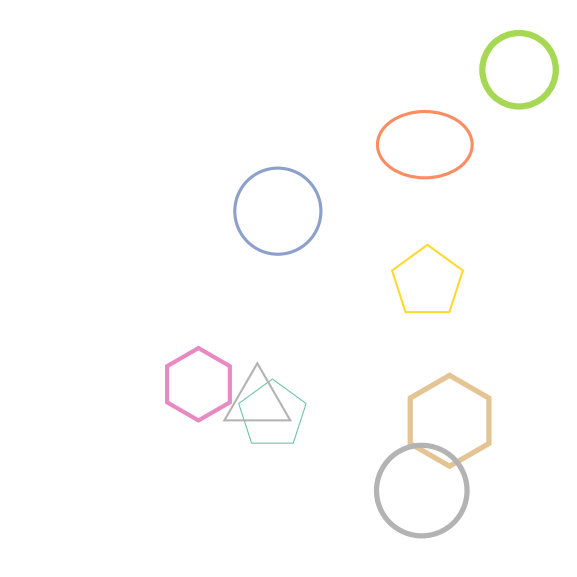[{"shape": "pentagon", "thickness": 0.5, "radius": 0.31, "center": [0.472, 0.281]}, {"shape": "oval", "thickness": 1.5, "radius": 0.41, "center": [0.736, 0.749]}, {"shape": "circle", "thickness": 1.5, "radius": 0.37, "center": [0.481, 0.633]}, {"shape": "hexagon", "thickness": 2, "radius": 0.31, "center": [0.344, 0.334]}, {"shape": "circle", "thickness": 3, "radius": 0.32, "center": [0.899, 0.878]}, {"shape": "pentagon", "thickness": 1, "radius": 0.32, "center": [0.74, 0.511]}, {"shape": "hexagon", "thickness": 2.5, "radius": 0.39, "center": [0.778, 0.27]}, {"shape": "circle", "thickness": 2.5, "radius": 0.39, "center": [0.73, 0.15]}, {"shape": "triangle", "thickness": 1, "radius": 0.33, "center": [0.446, 0.304]}]